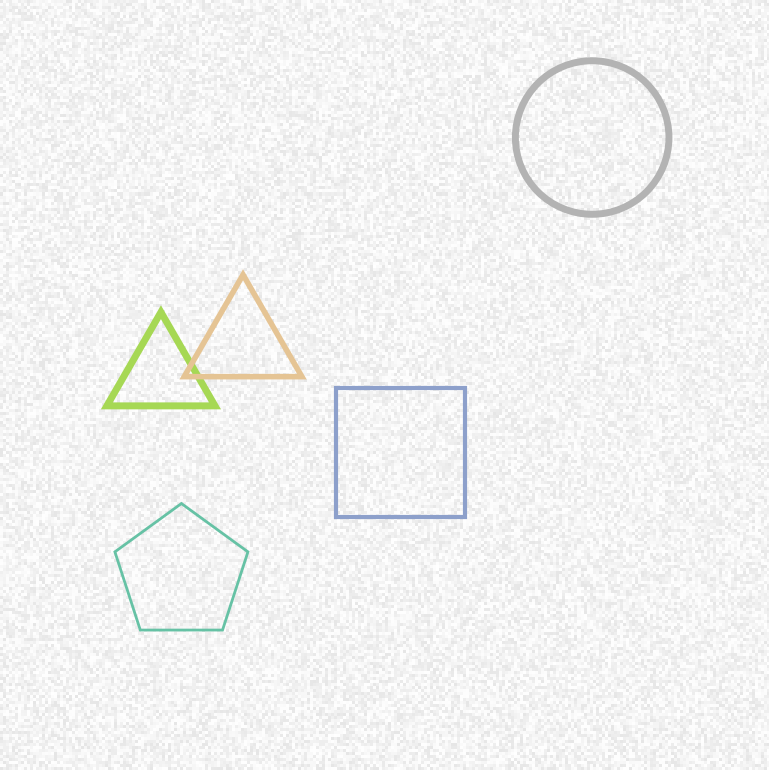[{"shape": "pentagon", "thickness": 1, "radius": 0.45, "center": [0.236, 0.255]}, {"shape": "square", "thickness": 1.5, "radius": 0.42, "center": [0.52, 0.412]}, {"shape": "triangle", "thickness": 2.5, "radius": 0.41, "center": [0.209, 0.513]}, {"shape": "triangle", "thickness": 2, "radius": 0.44, "center": [0.316, 0.555]}, {"shape": "circle", "thickness": 2.5, "radius": 0.5, "center": [0.769, 0.821]}]